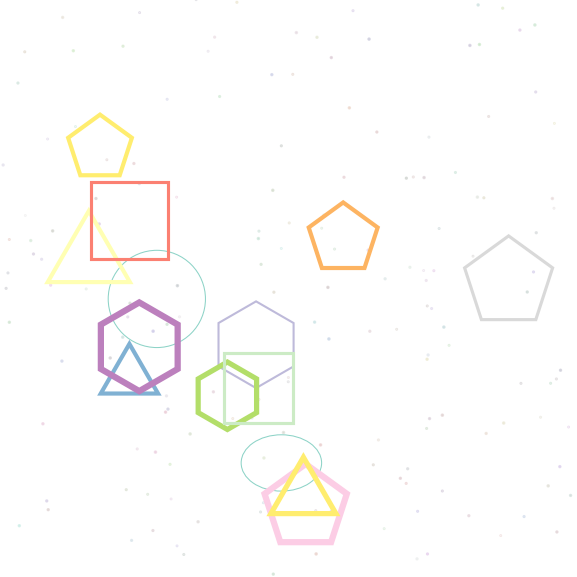[{"shape": "oval", "thickness": 0.5, "radius": 0.35, "center": [0.487, 0.197]}, {"shape": "circle", "thickness": 0.5, "radius": 0.42, "center": [0.272, 0.482]}, {"shape": "triangle", "thickness": 2, "radius": 0.41, "center": [0.154, 0.552]}, {"shape": "hexagon", "thickness": 1, "radius": 0.38, "center": [0.443, 0.402]}, {"shape": "square", "thickness": 1.5, "radius": 0.33, "center": [0.225, 0.617]}, {"shape": "triangle", "thickness": 2, "radius": 0.29, "center": [0.224, 0.346]}, {"shape": "pentagon", "thickness": 2, "radius": 0.31, "center": [0.594, 0.586]}, {"shape": "hexagon", "thickness": 2.5, "radius": 0.29, "center": [0.394, 0.314]}, {"shape": "pentagon", "thickness": 3, "radius": 0.37, "center": [0.529, 0.121]}, {"shape": "pentagon", "thickness": 1.5, "radius": 0.4, "center": [0.881, 0.51]}, {"shape": "hexagon", "thickness": 3, "radius": 0.38, "center": [0.241, 0.399]}, {"shape": "square", "thickness": 1.5, "radius": 0.3, "center": [0.447, 0.327]}, {"shape": "pentagon", "thickness": 2, "radius": 0.29, "center": [0.173, 0.743]}, {"shape": "triangle", "thickness": 2.5, "radius": 0.33, "center": [0.525, 0.142]}]